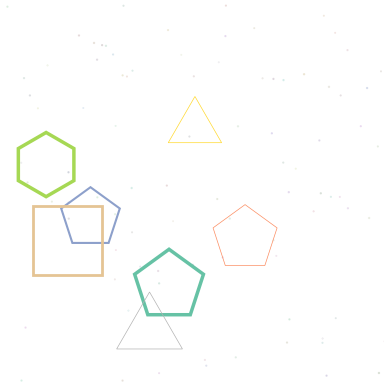[{"shape": "pentagon", "thickness": 2.5, "radius": 0.47, "center": [0.439, 0.259]}, {"shape": "pentagon", "thickness": 0.5, "radius": 0.44, "center": [0.637, 0.381]}, {"shape": "pentagon", "thickness": 1.5, "radius": 0.4, "center": [0.235, 0.434]}, {"shape": "hexagon", "thickness": 2.5, "radius": 0.42, "center": [0.12, 0.573]}, {"shape": "triangle", "thickness": 0.5, "radius": 0.4, "center": [0.506, 0.669]}, {"shape": "square", "thickness": 2, "radius": 0.45, "center": [0.176, 0.375]}, {"shape": "triangle", "thickness": 0.5, "radius": 0.49, "center": [0.388, 0.143]}]